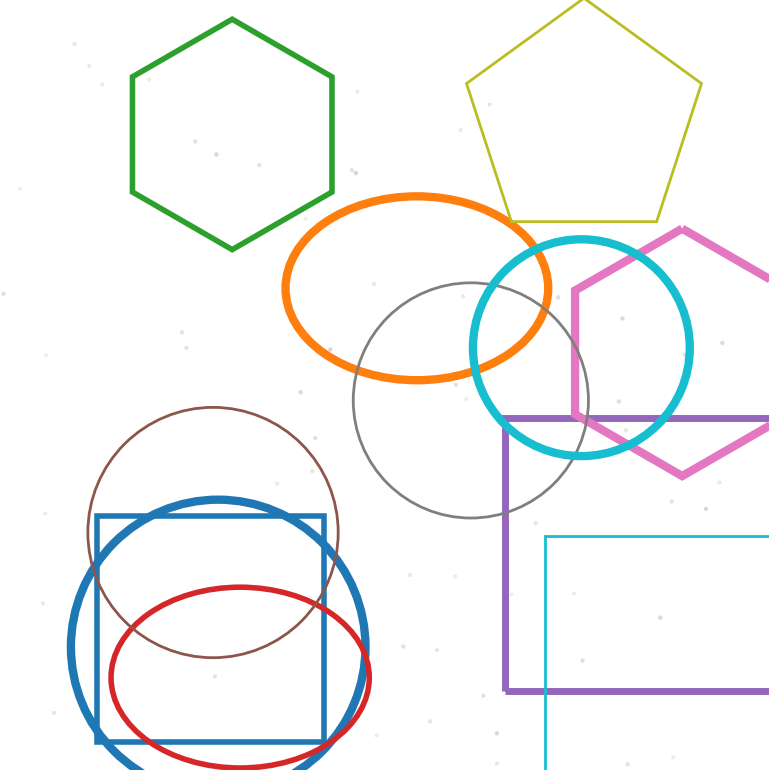[{"shape": "square", "thickness": 2, "radius": 0.74, "center": [0.273, 0.183]}, {"shape": "circle", "thickness": 3, "radius": 0.96, "center": [0.283, 0.16]}, {"shape": "oval", "thickness": 3, "radius": 0.85, "center": [0.541, 0.626]}, {"shape": "hexagon", "thickness": 2, "radius": 0.75, "center": [0.302, 0.825]}, {"shape": "oval", "thickness": 2, "radius": 0.84, "center": [0.312, 0.12]}, {"shape": "square", "thickness": 2.5, "radius": 0.89, "center": [0.833, 0.28]}, {"shape": "circle", "thickness": 1, "radius": 0.81, "center": [0.277, 0.308]}, {"shape": "hexagon", "thickness": 3, "radius": 0.8, "center": [0.886, 0.542]}, {"shape": "circle", "thickness": 1, "radius": 0.76, "center": [0.611, 0.48]}, {"shape": "pentagon", "thickness": 1, "radius": 0.8, "center": [0.758, 0.842]}, {"shape": "circle", "thickness": 3, "radius": 0.7, "center": [0.755, 0.548]}, {"shape": "square", "thickness": 1, "radius": 0.95, "center": [0.898, 0.113]}]